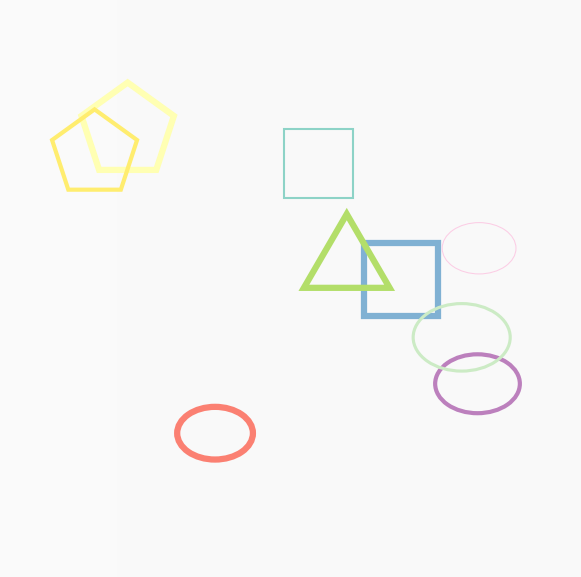[{"shape": "square", "thickness": 1, "radius": 0.3, "center": [0.548, 0.716]}, {"shape": "pentagon", "thickness": 3, "radius": 0.42, "center": [0.22, 0.773]}, {"shape": "oval", "thickness": 3, "radius": 0.33, "center": [0.37, 0.249]}, {"shape": "square", "thickness": 3, "radius": 0.32, "center": [0.69, 0.515]}, {"shape": "triangle", "thickness": 3, "radius": 0.43, "center": [0.597, 0.543]}, {"shape": "oval", "thickness": 0.5, "radius": 0.32, "center": [0.824, 0.569]}, {"shape": "oval", "thickness": 2, "radius": 0.36, "center": [0.822, 0.335]}, {"shape": "oval", "thickness": 1.5, "radius": 0.42, "center": [0.794, 0.415]}, {"shape": "pentagon", "thickness": 2, "radius": 0.38, "center": [0.163, 0.733]}]